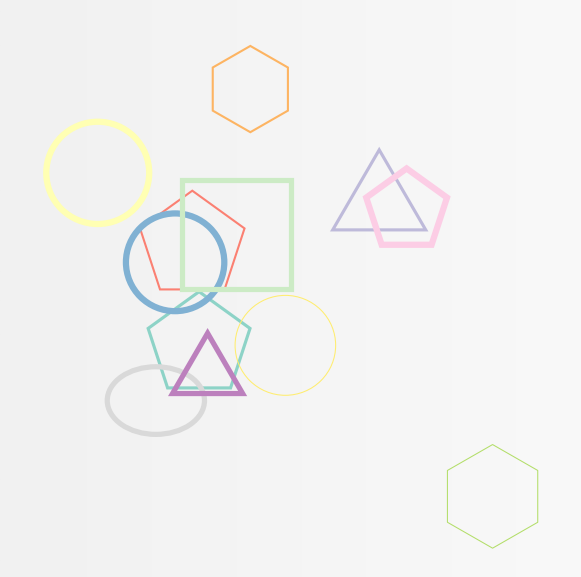[{"shape": "pentagon", "thickness": 1.5, "radius": 0.46, "center": [0.343, 0.402]}, {"shape": "circle", "thickness": 3, "radius": 0.44, "center": [0.168, 0.7]}, {"shape": "triangle", "thickness": 1.5, "radius": 0.46, "center": [0.652, 0.647]}, {"shape": "pentagon", "thickness": 1, "radius": 0.47, "center": [0.331, 0.574]}, {"shape": "circle", "thickness": 3, "radius": 0.42, "center": [0.301, 0.545]}, {"shape": "hexagon", "thickness": 1, "radius": 0.37, "center": [0.431, 0.845]}, {"shape": "hexagon", "thickness": 0.5, "radius": 0.45, "center": [0.847, 0.14]}, {"shape": "pentagon", "thickness": 3, "radius": 0.37, "center": [0.7, 0.634]}, {"shape": "oval", "thickness": 2.5, "radius": 0.42, "center": [0.268, 0.306]}, {"shape": "triangle", "thickness": 2.5, "radius": 0.35, "center": [0.357, 0.353]}, {"shape": "square", "thickness": 2.5, "radius": 0.47, "center": [0.407, 0.593]}, {"shape": "circle", "thickness": 0.5, "radius": 0.43, "center": [0.491, 0.401]}]